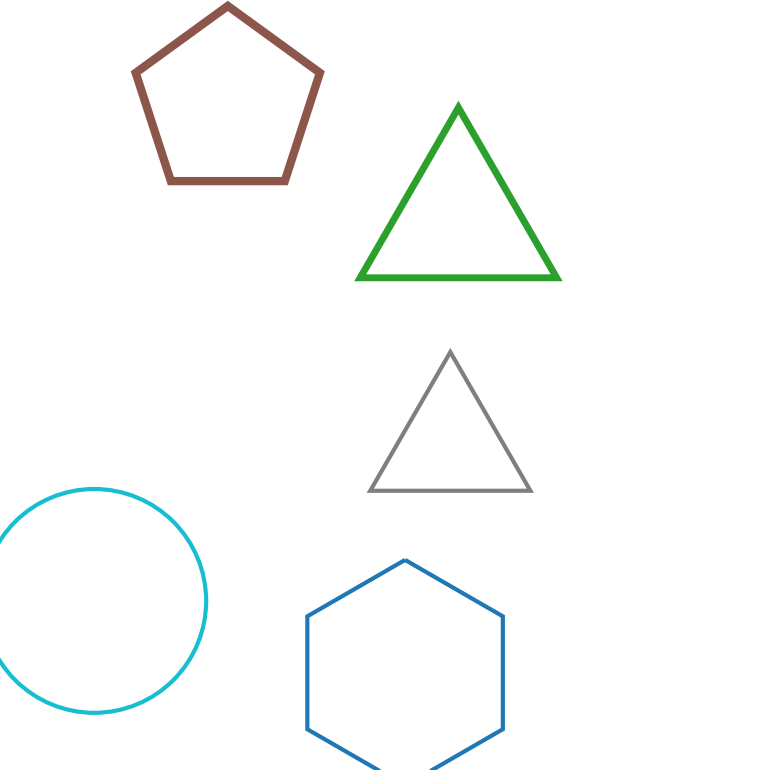[{"shape": "hexagon", "thickness": 1.5, "radius": 0.73, "center": [0.526, 0.126]}, {"shape": "triangle", "thickness": 2.5, "radius": 0.74, "center": [0.595, 0.713]}, {"shape": "pentagon", "thickness": 3, "radius": 0.63, "center": [0.296, 0.867]}, {"shape": "triangle", "thickness": 1.5, "radius": 0.6, "center": [0.585, 0.423]}, {"shape": "circle", "thickness": 1.5, "radius": 0.73, "center": [0.122, 0.22]}]